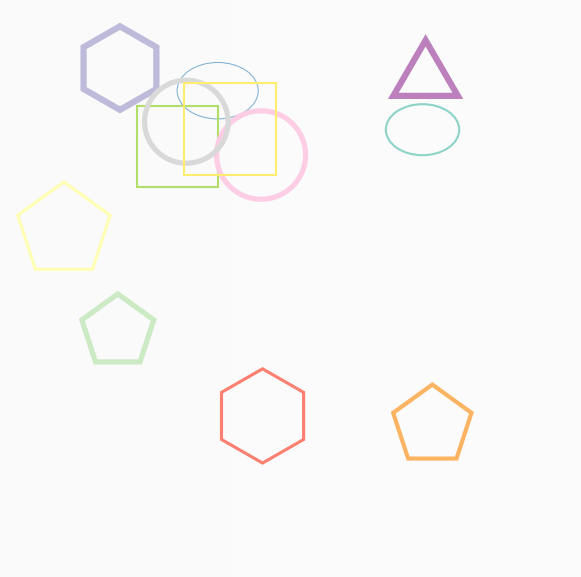[{"shape": "oval", "thickness": 1, "radius": 0.32, "center": [0.727, 0.775]}, {"shape": "pentagon", "thickness": 1.5, "radius": 0.42, "center": [0.11, 0.6]}, {"shape": "hexagon", "thickness": 3, "radius": 0.36, "center": [0.206, 0.881]}, {"shape": "hexagon", "thickness": 1.5, "radius": 0.41, "center": [0.452, 0.279]}, {"shape": "oval", "thickness": 0.5, "radius": 0.35, "center": [0.375, 0.842]}, {"shape": "pentagon", "thickness": 2, "radius": 0.35, "center": [0.744, 0.262]}, {"shape": "square", "thickness": 1, "radius": 0.35, "center": [0.305, 0.745]}, {"shape": "circle", "thickness": 2.5, "radius": 0.38, "center": [0.449, 0.731]}, {"shape": "circle", "thickness": 2.5, "radius": 0.36, "center": [0.32, 0.788]}, {"shape": "triangle", "thickness": 3, "radius": 0.32, "center": [0.732, 0.865]}, {"shape": "pentagon", "thickness": 2.5, "radius": 0.33, "center": [0.203, 0.425]}, {"shape": "square", "thickness": 1, "radius": 0.4, "center": [0.396, 0.776]}]